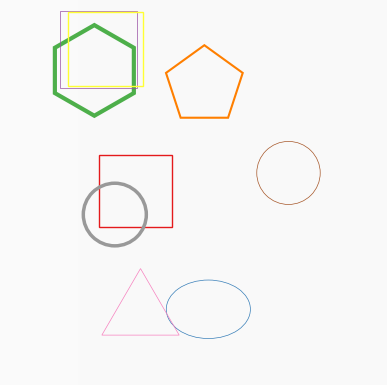[{"shape": "square", "thickness": 1, "radius": 0.47, "center": [0.35, 0.503]}, {"shape": "oval", "thickness": 0.5, "radius": 0.54, "center": [0.538, 0.197]}, {"shape": "hexagon", "thickness": 3, "radius": 0.59, "center": [0.243, 0.817]}, {"shape": "square", "thickness": 0.5, "radius": 0.5, "center": [0.254, 0.871]}, {"shape": "pentagon", "thickness": 1.5, "radius": 0.52, "center": [0.527, 0.778]}, {"shape": "square", "thickness": 1, "radius": 0.48, "center": [0.272, 0.872]}, {"shape": "circle", "thickness": 0.5, "radius": 0.41, "center": [0.744, 0.551]}, {"shape": "triangle", "thickness": 0.5, "radius": 0.58, "center": [0.363, 0.187]}, {"shape": "circle", "thickness": 2.5, "radius": 0.41, "center": [0.296, 0.443]}]